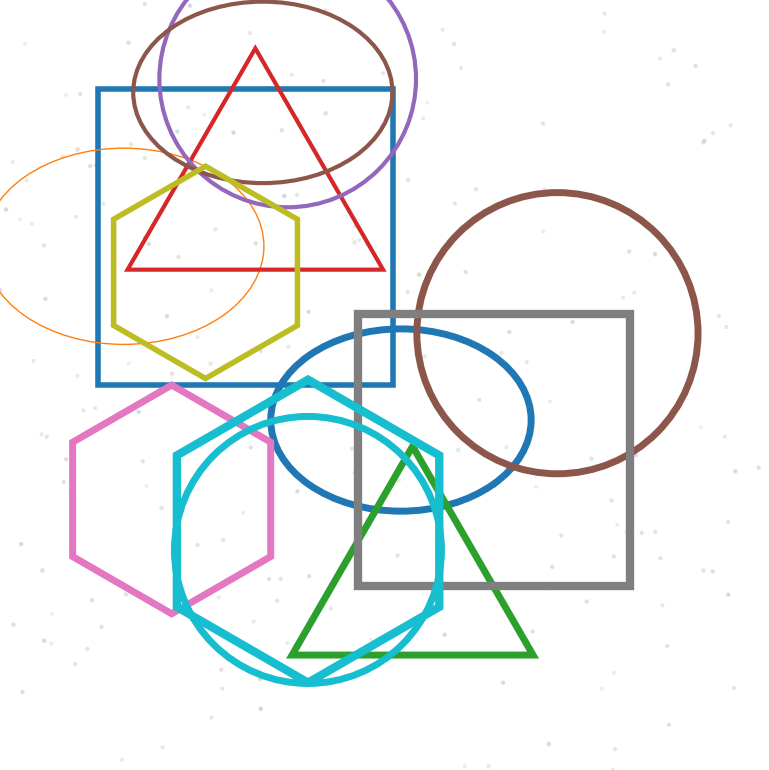[{"shape": "oval", "thickness": 2.5, "radius": 0.85, "center": [0.521, 0.455]}, {"shape": "square", "thickness": 2, "radius": 0.96, "center": [0.319, 0.692]}, {"shape": "oval", "thickness": 0.5, "radius": 0.91, "center": [0.161, 0.68]}, {"shape": "triangle", "thickness": 2.5, "radius": 0.9, "center": [0.536, 0.24]}, {"shape": "triangle", "thickness": 1.5, "radius": 0.96, "center": [0.332, 0.746]}, {"shape": "circle", "thickness": 1.5, "radius": 0.83, "center": [0.374, 0.897]}, {"shape": "circle", "thickness": 2.5, "radius": 0.91, "center": [0.724, 0.567]}, {"shape": "oval", "thickness": 1.5, "radius": 0.84, "center": [0.341, 0.88]}, {"shape": "hexagon", "thickness": 2.5, "radius": 0.74, "center": [0.223, 0.351]}, {"shape": "square", "thickness": 3, "radius": 0.88, "center": [0.641, 0.415]}, {"shape": "hexagon", "thickness": 2, "radius": 0.69, "center": [0.267, 0.646]}, {"shape": "circle", "thickness": 2.5, "radius": 0.87, "center": [0.4, 0.286]}, {"shape": "hexagon", "thickness": 3, "radius": 0.98, "center": [0.4, 0.31]}]